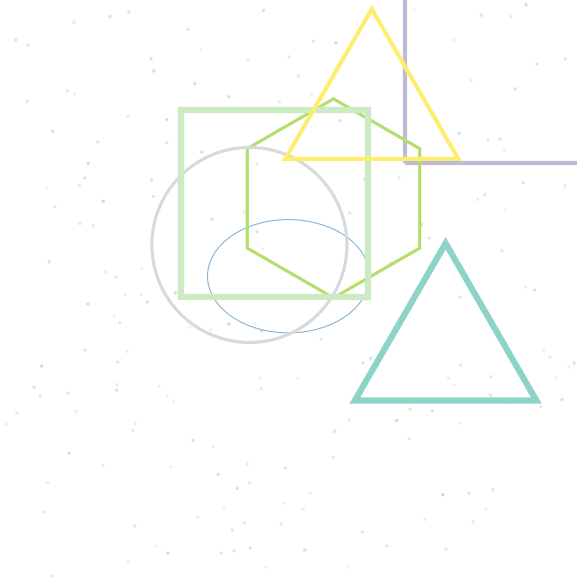[{"shape": "triangle", "thickness": 3, "radius": 0.91, "center": [0.772, 0.396]}, {"shape": "square", "thickness": 2, "radius": 0.91, "center": [0.884, 0.898]}, {"shape": "oval", "thickness": 0.5, "radius": 0.7, "center": [0.499, 0.521]}, {"shape": "hexagon", "thickness": 1.5, "radius": 0.86, "center": [0.577, 0.656]}, {"shape": "circle", "thickness": 1.5, "radius": 0.84, "center": [0.432, 0.575]}, {"shape": "square", "thickness": 3, "radius": 0.81, "center": [0.475, 0.647]}, {"shape": "triangle", "thickness": 2, "radius": 0.87, "center": [0.644, 0.81]}]